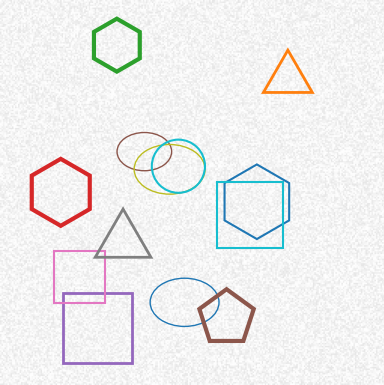[{"shape": "hexagon", "thickness": 1.5, "radius": 0.48, "center": [0.667, 0.476]}, {"shape": "oval", "thickness": 1, "radius": 0.45, "center": [0.479, 0.215]}, {"shape": "triangle", "thickness": 2, "radius": 0.37, "center": [0.748, 0.796]}, {"shape": "hexagon", "thickness": 3, "radius": 0.34, "center": [0.304, 0.883]}, {"shape": "hexagon", "thickness": 3, "radius": 0.43, "center": [0.158, 0.5]}, {"shape": "square", "thickness": 2, "radius": 0.45, "center": [0.253, 0.148]}, {"shape": "pentagon", "thickness": 3, "radius": 0.37, "center": [0.588, 0.175]}, {"shape": "oval", "thickness": 1, "radius": 0.35, "center": [0.375, 0.606]}, {"shape": "square", "thickness": 1.5, "radius": 0.34, "center": [0.206, 0.28]}, {"shape": "triangle", "thickness": 2, "radius": 0.42, "center": [0.32, 0.374]}, {"shape": "oval", "thickness": 1, "radius": 0.46, "center": [0.441, 0.56]}, {"shape": "square", "thickness": 1.5, "radius": 0.43, "center": [0.649, 0.441]}, {"shape": "circle", "thickness": 1.5, "radius": 0.35, "center": [0.463, 0.568]}]